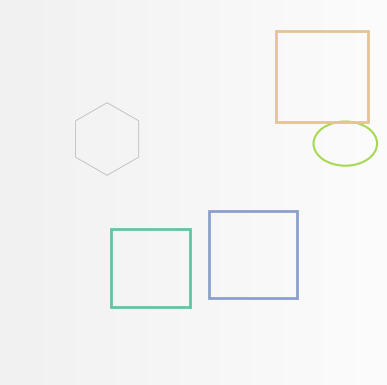[{"shape": "square", "thickness": 2, "radius": 0.51, "center": [0.389, 0.303]}, {"shape": "square", "thickness": 2, "radius": 0.57, "center": [0.653, 0.338]}, {"shape": "oval", "thickness": 1.5, "radius": 0.41, "center": [0.891, 0.627]}, {"shape": "square", "thickness": 2, "radius": 0.59, "center": [0.83, 0.802]}, {"shape": "hexagon", "thickness": 0.5, "radius": 0.47, "center": [0.276, 0.639]}]